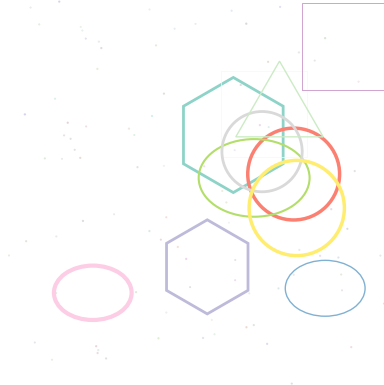[{"shape": "hexagon", "thickness": 2, "radius": 0.75, "center": [0.606, 0.649]}, {"shape": "square", "thickness": 0.5, "radius": 0.56, "center": [0.687, 0.705]}, {"shape": "hexagon", "thickness": 2, "radius": 0.61, "center": [0.538, 0.307]}, {"shape": "circle", "thickness": 2.5, "radius": 0.6, "center": [0.763, 0.548]}, {"shape": "oval", "thickness": 1, "radius": 0.52, "center": [0.845, 0.251]}, {"shape": "oval", "thickness": 1.5, "radius": 0.72, "center": [0.66, 0.538]}, {"shape": "oval", "thickness": 3, "radius": 0.5, "center": [0.241, 0.239]}, {"shape": "circle", "thickness": 2, "radius": 0.52, "center": [0.681, 0.606]}, {"shape": "square", "thickness": 0.5, "radius": 0.56, "center": [0.896, 0.88]}, {"shape": "triangle", "thickness": 1, "radius": 0.66, "center": [0.726, 0.71]}, {"shape": "circle", "thickness": 2.5, "radius": 0.62, "center": [0.771, 0.46]}]